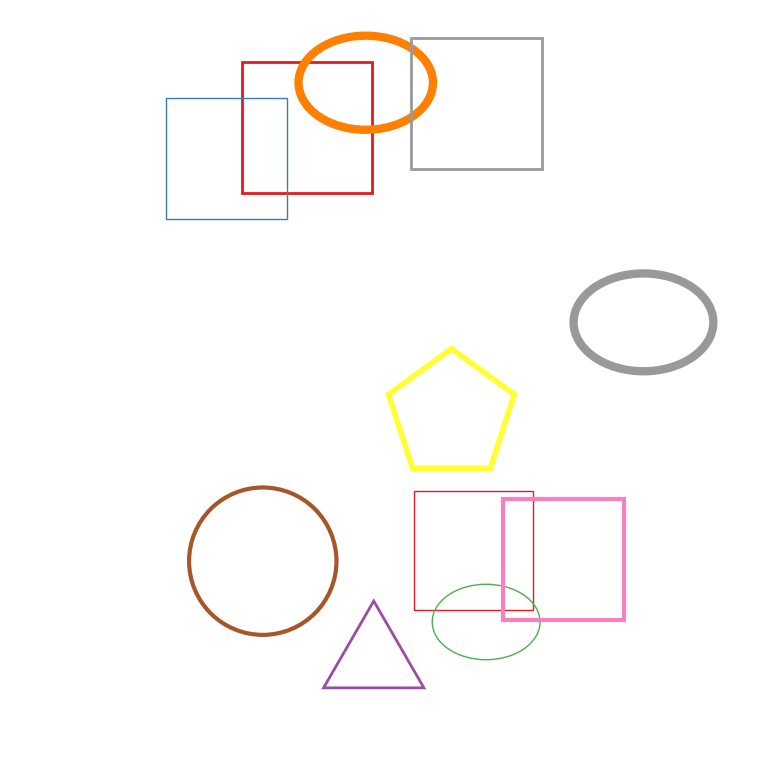[{"shape": "square", "thickness": 1, "radius": 0.42, "center": [0.399, 0.834]}, {"shape": "square", "thickness": 0.5, "radius": 0.39, "center": [0.615, 0.285]}, {"shape": "square", "thickness": 0.5, "radius": 0.39, "center": [0.295, 0.794]}, {"shape": "oval", "thickness": 0.5, "radius": 0.35, "center": [0.631, 0.192]}, {"shape": "triangle", "thickness": 1, "radius": 0.38, "center": [0.485, 0.144]}, {"shape": "oval", "thickness": 3, "radius": 0.44, "center": [0.475, 0.893]}, {"shape": "pentagon", "thickness": 2, "radius": 0.43, "center": [0.586, 0.461]}, {"shape": "circle", "thickness": 1.5, "radius": 0.48, "center": [0.341, 0.271]}, {"shape": "square", "thickness": 1.5, "radius": 0.39, "center": [0.732, 0.274]}, {"shape": "square", "thickness": 1, "radius": 0.43, "center": [0.619, 0.866]}, {"shape": "oval", "thickness": 3, "radius": 0.45, "center": [0.836, 0.581]}]